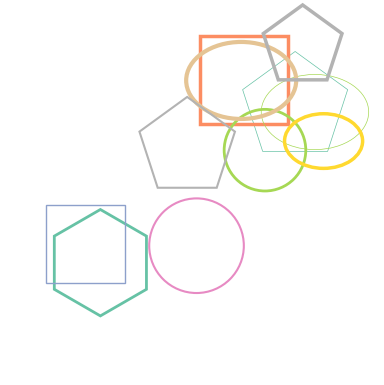[{"shape": "pentagon", "thickness": 0.5, "radius": 0.72, "center": [0.767, 0.723]}, {"shape": "hexagon", "thickness": 2, "radius": 0.69, "center": [0.261, 0.318]}, {"shape": "square", "thickness": 2.5, "radius": 0.57, "center": [0.634, 0.792]}, {"shape": "square", "thickness": 1, "radius": 0.51, "center": [0.222, 0.367]}, {"shape": "circle", "thickness": 1.5, "radius": 0.61, "center": [0.51, 0.362]}, {"shape": "circle", "thickness": 2, "radius": 0.53, "center": [0.688, 0.61]}, {"shape": "oval", "thickness": 0.5, "radius": 0.7, "center": [0.818, 0.709]}, {"shape": "oval", "thickness": 2.5, "radius": 0.51, "center": [0.84, 0.634]}, {"shape": "oval", "thickness": 3, "radius": 0.71, "center": [0.626, 0.791]}, {"shape": "pentagon", "thickness": 1.5, "radius": 0.65, "center": [0.486, 0.618]}, {"shape": "pentagon", "thickness": 2.5, "radius": 0.54, "center": [0.786, 0.88]}]